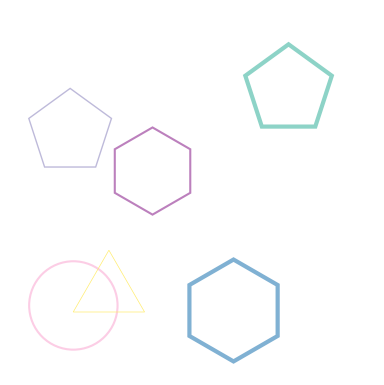[{"shape": "pentagon", "thickness": 3, "radius": 0.59, "center": [0.75, 0.767]}, {"shape": "pentagon", "thickness": 1, "radius": 0.56, "center": [0.182, 0.657]}, {"shape": "hexagon", "thickness": 3, "radius": 0.66, "center": [0.607, 0.194]}, {"shape": "circle", "thickness": 1.5, "radius": 0.57, "center": [0.191, 0.207]}, {"shape": "hexagon", "thickness": 1.5, "radius": 0.57, "center": [0.396, 0.556]}, {"shape": "triangle", "thickness": 0.5, "radius": 0.54, "center": [0.283, 0.243]}]